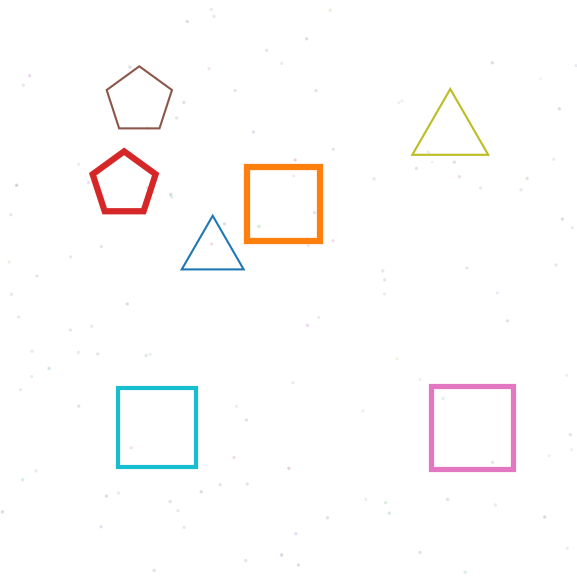[{"shape": "triangle", "thickness": 1, "radius": 0.31, "center": [0.368, 0.564]}, {"shape": "square", "thickness": 3, "radius": 0.32, "center": [0.491, 0.646]}, {"shape": "pentagon", "thickness": 3, "radius": 0.29, "center": [0.215, 0.68]}, {"shape": "pentagon", "thickness": 1, "radius": 0.3, "center": [0.241, 0.825]}, {"shape": "square", "thickness": 2.5, "radius": 0.36, "center": [0.817, 0.259]}, {"shape": "triangle", "thickness": 1, "radius": 0.38, "center": [0.78, 0.769]}, {"shape": "square", "thickness": 2, "radius": 0.34, "center": [0.272, 0.259]}]